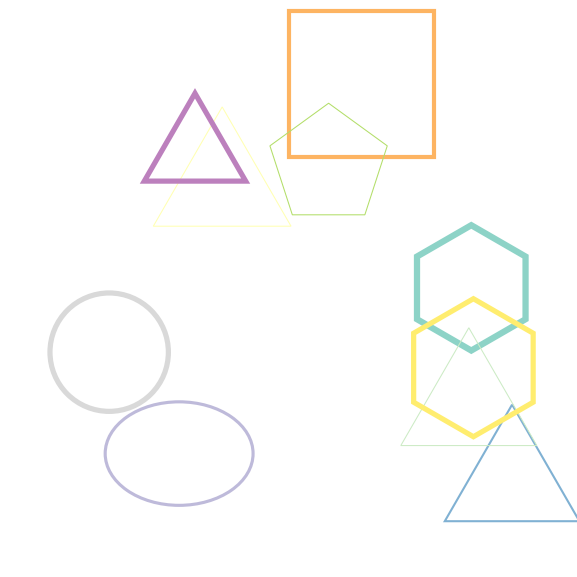[{"shape": "hexagon", "thickness": 3, "radius": 0.54, "center": [0.816, 0.501]}, {"shape": "triangle", "thickness": 0.5, "radius": 0.69, "center": [0.385, 0.676]}, {"shape": "oval", "thickness": 1.5, "radius": 0.64, "center": [0.31, 0.214]}, {"shape": "triangle", "thickness": 1, "radius": 0.67, "center": [0.887, 0.164]}, {"shape": "square", "thickness": 2, "radius": 0.63, "center": [0.626, 0.854]}, {"shape": "pentagon", "thickness": 0.5, "radius": 0.53, "center": [0.569, 0.714]}, {"shape": "circle", "thickness": 2.5, "radius": 0.51, "center": [0.189, 0.389]}, {"shape": "triangle", "thickness": 2.5, "radius": 0.51, "center": [0.338, 0.736]}, {"shape": "triangle", "thickness": 0.5, "radius": 0.68, "center": [0.812, 0.296]}, {"shape": "hexagon", "thickness": 2.5, "radius": 0.6, "center": [0.82, 0.362]}]